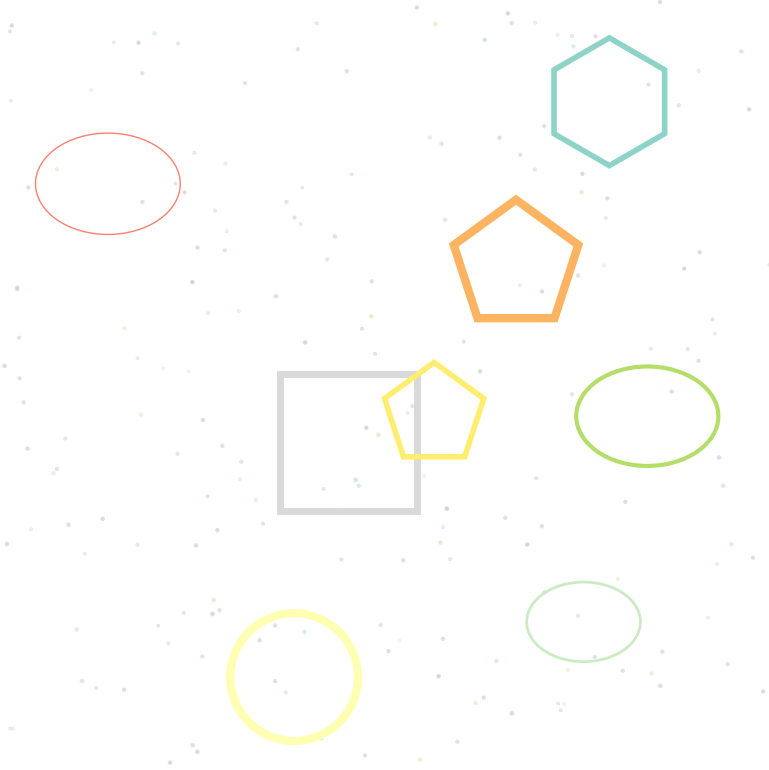[{"shape": "hexagon", "thickness": 2, "radius": 0.41, "center": [0.791, 0.868]}, {"shape": "circle", "thickness": 3, "radius": 0.41, "center": [0.382, 0.121]}, {"shape": "oval", "thickness": 0.5, "radius": 0.47, "center": [0.14, 0.761]}, {"shape": "pentagon", "thickness": 3, "radius": 0.43, "center": [0.67, 0.656]}, {"shape": "oval", "thickness": 1.5, "radius": 0.46, "center": [0.841, 0.459]}, {"shape": "square", "thickness": 2.5, "radius": 0.44, "center": [0.452, 0.425]}, {"shape": "oval", "thickness": 1, "radius": 0.37, "center": [0.758, 0.192]}, {"shape": "pentagon", "thickness": 2, "radius": 0.34, "center": [0.564, 0.462]}]